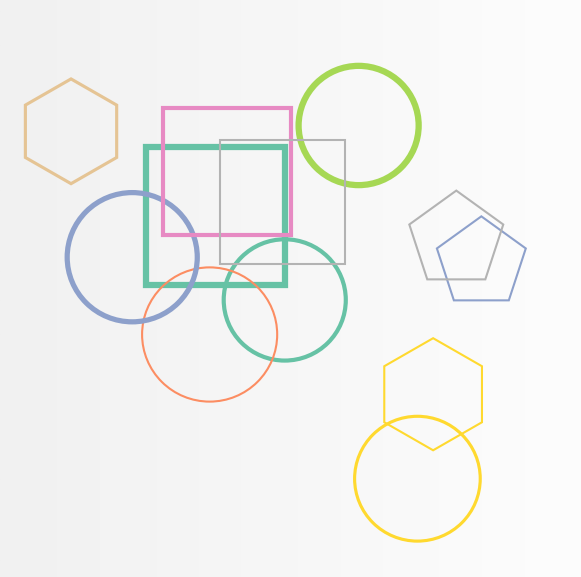[{"shape": "square", "thickness": 3, "radius": 0.6, "center": [0.37, 0.625]}, {"shape": "circle", "thickness": 2, "radius": 0.53, "center": [0.49, 0.48]}, {"shape": "circle", "thickness": 1, "radius": 0.58, "center": [0.361, 0.42]}, {"shape": "circle", "thickness": 2.5, "radius": 0.56, "center": [0.227, 0.554]}, {"shape": "pentagon", "thickness": 1, "radius": 0.4, "center": [0.828, 0.544]}, {"shape": "square", "thickness": 2, "radius": 0.55, "center": [0.391, 0.702]}, {"shape": "circle", "thickness": 3, "radius": 0.52, "center": [0.617, 0.782]}, {"shape": "circle", "thickness": 1.5, "radius": 0.54, "center": [0.718, 0.17]}, {"shape": "hexagon", "thickness": 1, "radius": 0.49, "center": [0.745, 0.316]}, {"shape": "hexagon", "thickness": 1.5, "radius": 0.45, "center": [0.122, 0.772]}, {"shape": "pentagon", "thickness": 1, "radius": 0.42, "center": [0.785, 0.584]}, {"shape": "square", "thickness": 1, "radius": 0.54, "center": [0.486, 0.649]}]